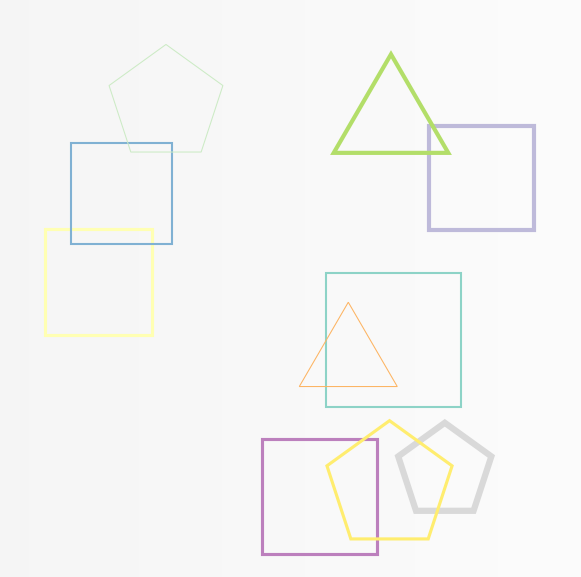[{"shape": "square", "thickness": 1, "radius": 0.58, "center": [0.677, 0.41]}, {"shape": "square", "thickness": 1.5, "radius": 0.46, "center": [0.169, 0.511]}, {"shape": "square", "thickness": 2, "radius": 0.45, "center": [0.829, 0.691]}, {"shape": "square", "thickness": 1, "radius": 0.44, "center": [0.209, 0.665]}, {"shape": "triangle", "thickness": 0.5, "radius": 0.49, "center": [0.599, 0.378]}, {"shape": "triangle", "thickness": 2, "radius": 0.57, "center": [0.673, 0.791]}, {"shape": "pentagon", "thickness": 3, "radius": 0.42, "center": [0.765, 0.183]}, {"shape": "square", "thickness": 1.5, "radius": 0.5, "center": [0.55, 0.139]}, {"shape": "pentagon", "thickness": 0.5, "radius": 0.51, "center": [0.286, 0.819]}, {"shape": "pentagon", "thickness": 1.5, "radius": 0.57, "center": [0.67, 0.158]}]